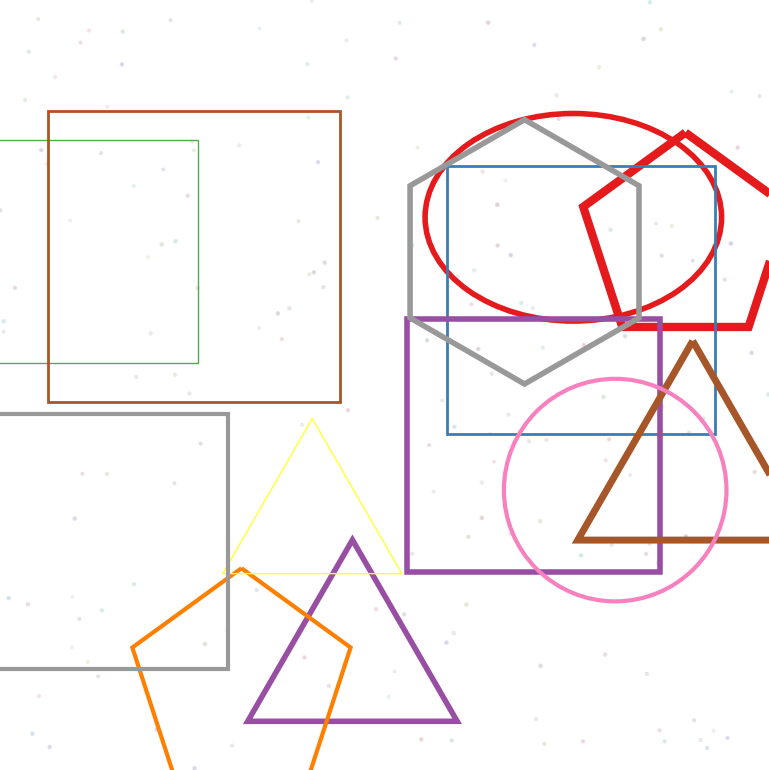[{"shape": "pentagon", "thickness": 3, "radius": 0.7, "center": [0.89, 0.688]}, {"shape": "oval", "thickness": 2, "radius": 0.96, "center": [0.745, 0.718]}, {"shape": "square", "thickness": 1, "radius": 0.87, "center": [0.755, 0.611]}, {"shape": "square", "thickness": 0.5, "radius": 0.72, "center": [0.112, 0.673]}, {"shape": "square", "thickness": 2, "radius": 0.82, "center": [0.693, 0.421]}, {"shape": "triangle", "thickness": 2, "radius": 0.79, "center": [0.458, 0.142]}, {"shape": "pentagon", "thickness": 1.5, "radius": 0.75, "center": [0.314, 0.113]}, {"shape": "triangle", "thickness": 0.5, "radius": 0.67, "center": [0.406, 0.322]}, {"shape": "square", "thickness": 1, "radius": 0.95, "center": [0.252, 0.667]}, {"shape": "triangle", "thickness": 2.5, "radius": 0.86, "center": [0.9, 0.385]}, {"shape": "circle", "thickness": 1.5, "radius": 0.72, "center": [0.799, 0.364]}, {"shape": "square", "thickness": 1.5, "radius": 0.83, "center": [0.132, 0.297]}, {"shape": "hexagon", "thickness": 2, "radius": 0.86, "center": [0.681, 0.673]}]